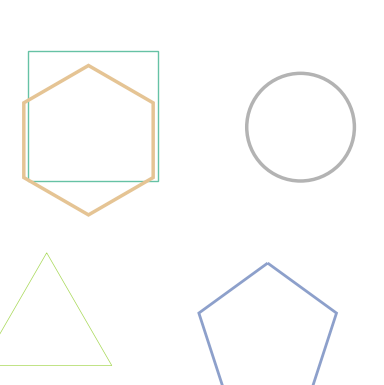[{"shape": "square", "thickness": 1, "radius": 0.85, "center": [0.242, 0.699]}, {"shape": "pentagon", "thickness": 2, "radius": 0.94, "center": [0.695, 0.129]}, {"shape": "triangle", "thickness": 0.5, "radius": 0.98, "center": [0.121, 0.148]}, {"shape": "hexagon", "thickness": 2.5, "radius": 0.97, "center": [0.23, 0.636]}, {"shape": "circle", "thickness": 2.5, "radius": 0.7, "center": [0.781, 0.67]}]